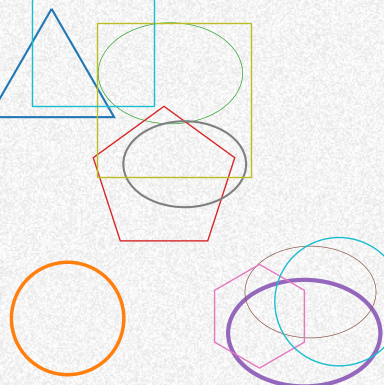[{"shape": "triangle", "thickness": 1.5, "radius": 0.94, "center": [0.134, 0.789]}, {"shape": "circle", "thickness": 2.5, "radius": 0.73, "center": [0.176, 0.173]}, {"shape": "oval", "thickness": 0.5, "radius": 0.94, "center": [0.443, 0.81]}, {"shape": "pentagon", "thickness": 1, "radius": 0.97, "center": [0.426, 0.531]}, {"shape": "oval", "thickness": 3, "radius": 0.99, "center": [0.79, 0.135]}, {"shape": "oval", "thickness": 0.5, "radius": 0.85, "center": [0.806, 0.241]}, {"shape": "hexagon", "thickness": 1, "radius": 0.67, "center": [0.674, 0.179]}, {"shape": "oval", "thickness": 1.5, "radius": 0.8, "center": [0.48, 0.573]}, {"shape": "square", "thickness": 1, "radius": 1.0, "center": [0.451, 0.741]}, {"shape": "circle", "thickness": 1, "radius": 0.83, "center": [0.881, 0.216]}, {"shape": "square", "thickness": 1, "radius": 0.8, "center": [0.242, 0.884]}]